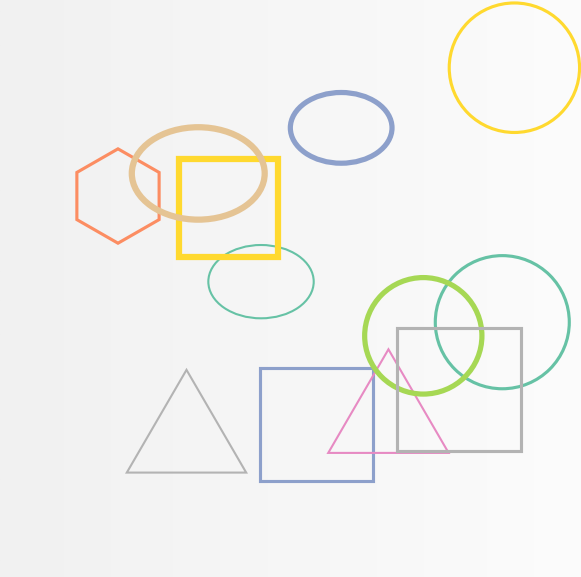[{"shape": "circle", "thickness": 1.5, "radius": 0.58, "center": [0.864, 0.441]}, {"shape": "oval", "thickness": 1, "radius": 0.45, "center": [0.449, 0.511]}, {"shape": "hexagon", "thickness": 1.5, "radius": 0.41, "center": [0.203, 0.66]}, {"shape": "square", "thickness": 1.5, "radius": 0.49, "center": [0.545, 0.265]}, {"shape": "oval", "thickness": 2.5, "radius": 0.44, "center": [0.587, 0.778]}, {"shape": "triangle", "thickness": 1, "radius": 0.6, "center": [0.668, 0.275]}, {"shape": "circle", "thickness": 2.5, "radius": 0.5, "center": [0.728, 0.418]}, {"shape": "circle", "thickness": 1.5, "radius": 0.56, "center": [0.885, 0.882]}, {"shape": "square", "thickness": 3, "radius": 0.42, "center": [0.394, 0.639]}, {"shape": "oval", "thickness": 3, "radius": 0.57, "center": [0.341, 0.699]}, {"shape": "square", "thickness": 1.5, "radius": 0.53, "center": [0.79, 0.325]}, {"shape": "triangle", "thickness": 1, "radius": 0.59, "center": [0.321, 0.24]}]